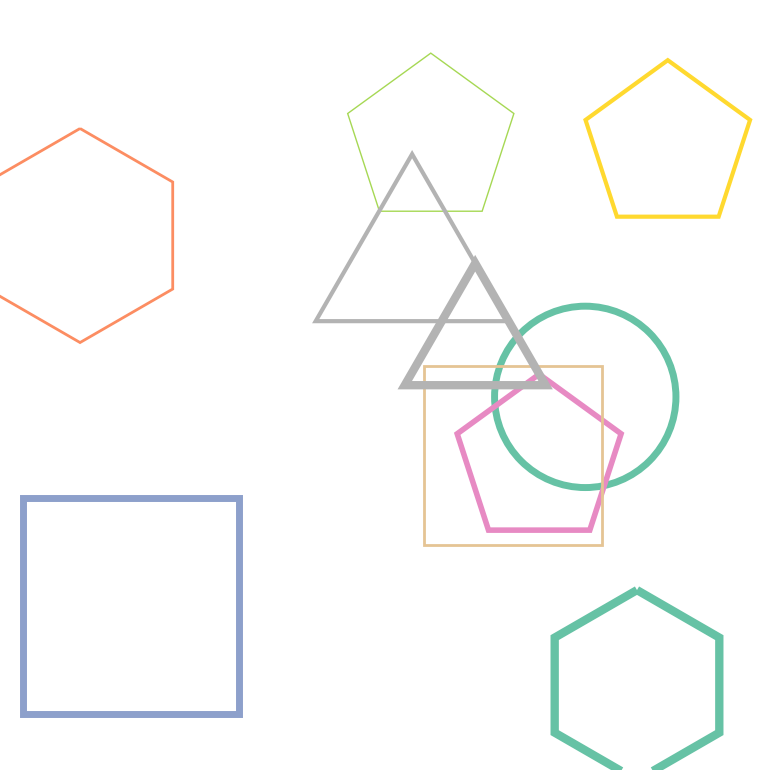[{"shape": "circle", "thickness": 2.5, "radius": 0.59, "center": [0.76, 0.485]}, {"shape": "hexagon", "thickness": 3, "radius": 0.62, "center": [0.827, 0.11]}, {"shape": "hexagon", "thickness": 1, "radius": 0.69, "center": [0.104, 0.694]}, {"shape": "square", "thickness": 2.5, "radius": 0.7, "center": [0.17, 0.213]}, {"shape": "pentagon", "thickness": 2, "radius": 0.56, "center": [0.7, 0.402]}, {"shape": "pentagon", "thickness": 0.5, "radius": 0.57, "center": [0.559, 0.818]}, {"shape": "pentagon", "thickness": 1.5, "radius": 0.56, "center": [0.867, 0.809]}, {"shape": "square", "thickness": 1, "radius": 0.58, "center": [0.666, 0.408]}, {"shape": "triangle", "thickness": 3, "radius": 0.53, "center": [0.617, 0.553]}, {"shape": "triangle", "thickness": 1.5, "radius": 0.72, "center": [0.535, 0.655]}]